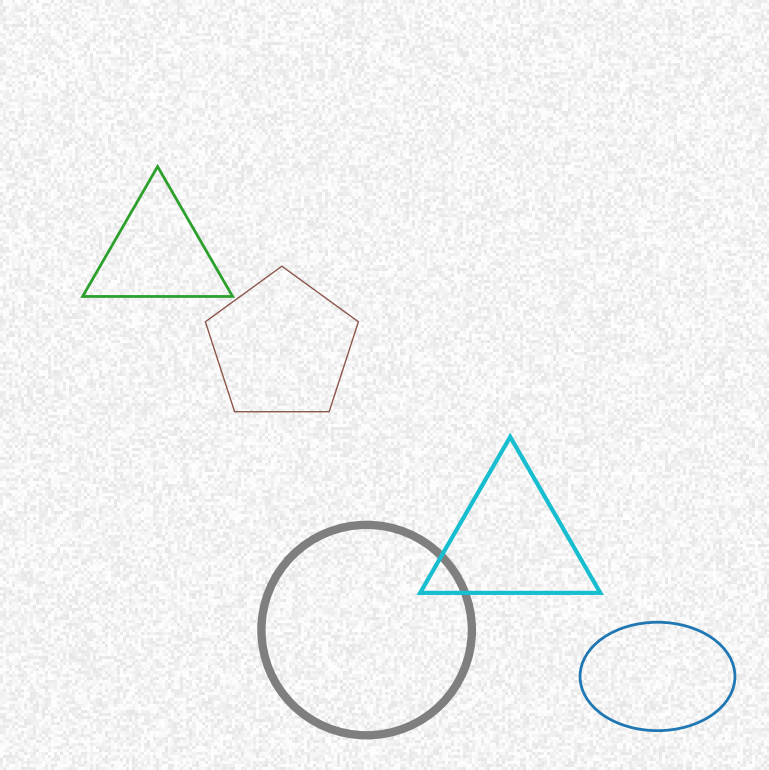[{"shape": "oval", "thickness": 1, "radius": 0.5, "center": [0.854, 0.121]}, {"shape": "triangle", "thickness": 1, "radius": 0.56, "center": [0.205, 0.671]}, {"shape": "pentagon", "thickness": 0.5, "radius": 0.52, "center": [0.366, 0.55]}, {"shape": "circle", "thickness": 3, "radius": 0.68, "center": [0.476, 0.182]}, {"shape": "triangle", "thickness": 1.5, "radius": 0.68, "center": [0.663, 0.298]}]